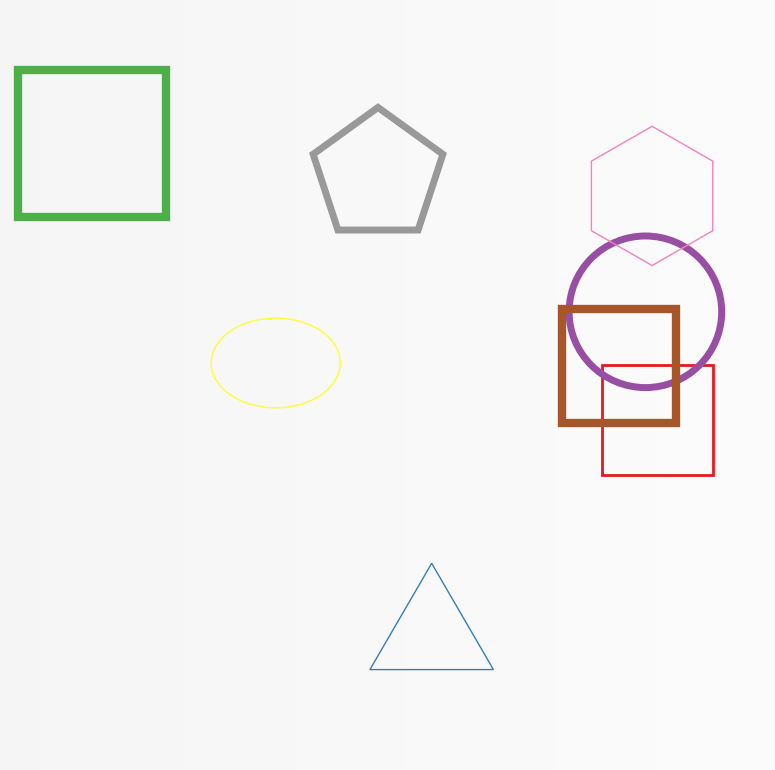[{"shape": "square", "thickness": 1, "radius": 0.36, "center": [0.849, 0.454]}, {"shape": "triangle", "thickness": 0.5, "radius": 0.46, "center": [0.557, 0.176]}, {"shape": "square", "thickness": 3, "radius": 0.48, "center": [0.119, 0.814]}, {"shape": "circle", "thickness": 2.5, "radius": 0.49, "center": [0.833, 0.595]}, {"shape": "oval", "thickness": 0.5, "radius": 0.42, "center": [0.356, 0.529]}, {"shape": "square", "thickness": 3, "radius": 0.37, "center": [0.799, 0.525]}, {"shape": "hexagon", "thickness": 0.5, "radius": 0.45, "center": [0.841, 0.746]}, {"shape": "pentagon", "thickness": 2.5, "radius": 0.44, "center": [0.488, 0.772]}]